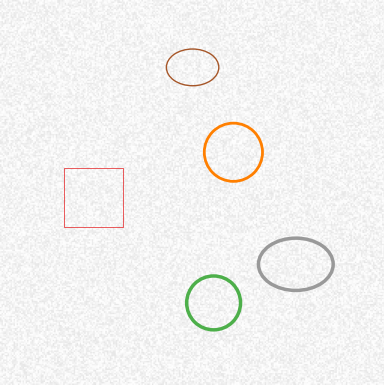[{"shape": "square", "thickness": 0.5, "radius": 0.38, "center": [0.244, 0.487]}, {"shape": "circle", "thickness": 2.5, "radius": 0.35, "center": [0.555, 0.213]}, {"shape": "circle", "thickness": 2, "radius": 0.38, "center": [0.606, 0.605]}, {"shape": "oval", "thickness": 1, "radius": 0.34, "center": [0.5, 0.825]}, {"shape": "oval", "thickness": 2.5, "radius": 0.49, "center": [0.768, 0.314]}]